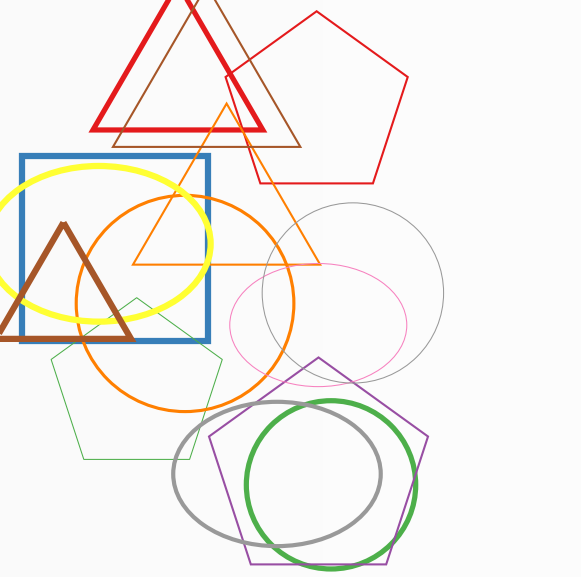[{"shape": "pentagon", "thickness": 1, "radius": 0.82, "center": [0.545, 0.815]}, {"shape": "triangle", "thickness": 2.5, "radius": 0.84, "center": [0.306, 0.858]}, {"shape": "square", "thickness": 3, "radius": 0.8, "center": [0.198, 0.569]}, {"shape": "pentagon", "thickness": 0.5, "radius": 0.77, "center": [0.235, 0.329]}, {"shape": "circle", "thickness": 2.5, "radius": 0.73, "center": [0.569, 0.16]}, {"shape": "pentagon", "thickness": 1, "radius": 0.99, "center": [0.548, 0.182]}, {"shape": "triangle", "thickness": 1, "radius": 0.93, "center": [0.39, 0.634]}, {"shape": "circle", "thickness": 1.5, "radius": 0.94, "center": [0.318, 0.474]}, {"shape": "oval", "thickness": 3, "radius": 0.96, "center": [0.17, 0.577]}, {"shape": "triangle", "thickness": 1, "radius": 0.93, "center": [0.356, 0.838]}, {"shape": "triangle", "thickness": 3, "radius": 0.67, "center": [0.109, 0.479]}, {"shape": "oval", "thickness": 0.5, "radius": 0.76, "center": [0.548, 0.436]}, {"shape": "circle", "thickness": 0.5, "radius": 0.78, "center": [0.607, 0.492]}, {"shape": "oval", "thickness": 2, "radius": 0.89, "center": [0.477, 0.178]}]